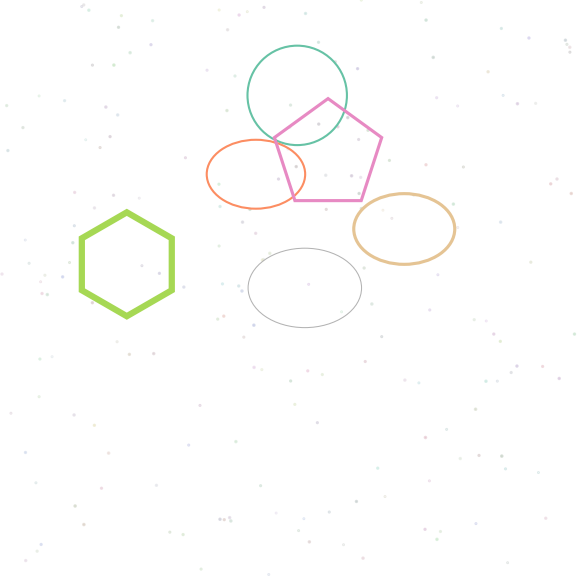[{"shape": "circle", "thickness": 1, "radius": 0.43, "center": [0.515, 0.834]}, {"shape": "oval", "thickness": 1, "radius": 0.43, "center": [0.443, 0.697]}, {"shape": "pentagon", "thickness": 1.5, "radius": 0.49, "center": [0.568, 0.731]}, {"shape": "hexagon", "thickness": 3, "radius": 0.45, "center": [0.22, 0.542]}, {"shape": "oval", "thickness": 1.5, "radius": 0.44, "center": [0.7, 0.603]}, {"shape": "oval", "thickness": 0.5, "radius": 0.49, "center": [0.528, 0.501]}]